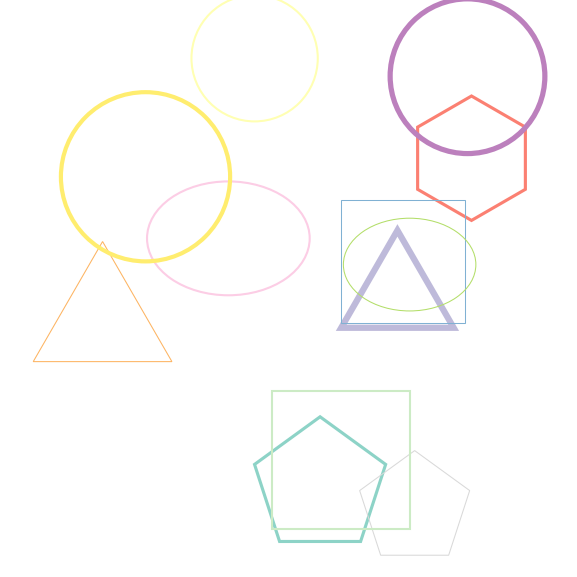[{"shape": "pentagon", "thickness": 1.5, "radius": 0.6, "center": [0.554, 0.158]}, {"shape": "circle", "thickness": 1, "radius": 0.55, "center": [0.441, 0.898]}, {"shape": "triangle", "thickness": 3, "radius": 0.56, "center": [0.688, 0.488]}, {"shape": "hexagon", "thickness": 1.5, "radius": 0.54, "center": [0.816, 0.725]}, {"shape": "square", "thickness": 0.5, "radius": 0.53, "center": [0.698, 0.547]}, {"shape": "triangle", "thickness": 0.5, "radius": 0.69, "center": [0.178, 0.442]}, {"shape": "oval", "thickness": 0.5, "radius": 0.57, "center": [0.709, 0.541]}, {"shape": "oval", "thickness": 1, "radius": 0.7, "center": [0.395, 0.586]}, {"shape": "pentagon", "thickness": 0.5, "radius": 0.5, "center": [0.718, 0.119]}, {"shape": "circle", "thickness": 2.5, "radius": 0.67, "center": [0.81, 0.867]}, {"shape": "square", "thickness": 1, "radius": 0.6, "center": [0.591, 0.202]}, {"shape": "circle", "thickness": 2, "radius": 0.73, "center": [0.252, 0.693]}]